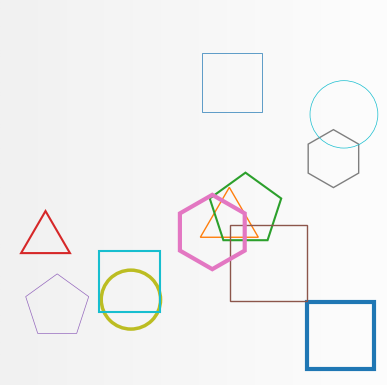[{"shape": "square", "thickness": 3, "radius": 0.43, "center": [0.879, 0.129]}, {"shape": "square", "thickness": 0.5, "radius": 0.38, "center": [0.599, 0.785]}, {"shape": "triangle", "thickness": 1, "radius": 0.43, "center": [0.592, 0.427]}, {"shape": "pentagon", "thickness": 1.5, "radius": 0.48, "center": [0.633, 0.455]}, {"shape": "triangle", "thickness": 1.5, "radius": 0.36, "center": [0.117, 0.379]}, {"shape": "pentagon", "thickness": 0.5, "radius": 0.43, "center": [0.148, 0.203]}, {"shape": "square", "thickness": 1, "radius": 0.49, "center": [0.693, 0.318]}, {"shape": "hexagon", "thickness": 3, "radius": 0.48, "center": [0.548, 0.397]}, {"shape": "hexagon", "thickness": 1, "radius": 0.38, "center": [0.86, 0.588]}, {"shape": "circle", "thickness": 2.5, "radius": 0.38, "center": [0.338, 0.222]}, {"shape": "circle", "thickness": 0.5, "radius": 0.44, "center": [0.888, 0.703]}, {"shape": "square", "thickness": 1.5, "radius": 0.39, "center": [0.334, 0.268]}]